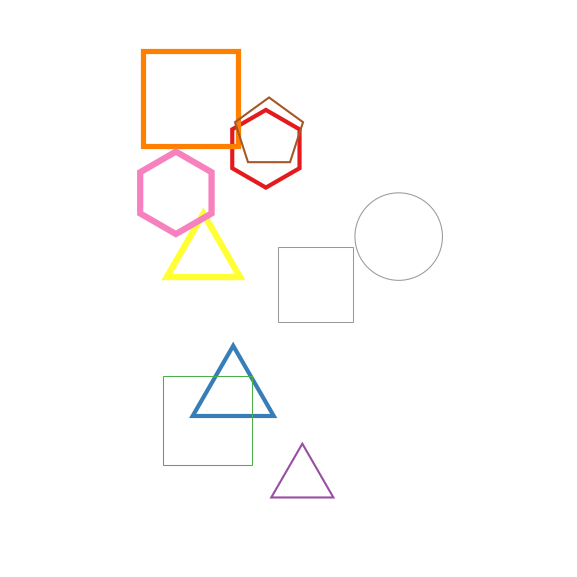[{"shape": "hexagon", "thickness": 2, "radius": 0.34, "center": [0.46, 0.742]}, {"shape": "triangle", "thickness": 2, "radius": 0.41, "center": [0.404, 0.319]}, {"shape": "square", "thickness": 0.5, "radius": 0.39, "center": [0.36, 0.271]}, {"shape": "triangle", "thickness": 1, "radius": 0.31, "center": [0.524, 0.169]}, {"shape": "square", "thickness": 2.5, "radius": 0.41, "center": [0.33, 0.828]}, {"shape": "triangle", "thickness": 3, "radius": 0.37, "center": [0.352, 0.556]}, {"shape": "pentagon", "thickness": 1, "radius": 0.31, "center": [0.466, 0.768]}, {"shape": "hexagon", "thickness": 3, "radius": 0.36, "center": [0.305, 0.665]}, {"shape": "circle", "thickness": 0.5, "radius": 0.38, "center": [0.69, 0.589]}, {"shape": "square", "thickness": 0.5, "radius": 0.33, "center": [0.547, 0.506]}]